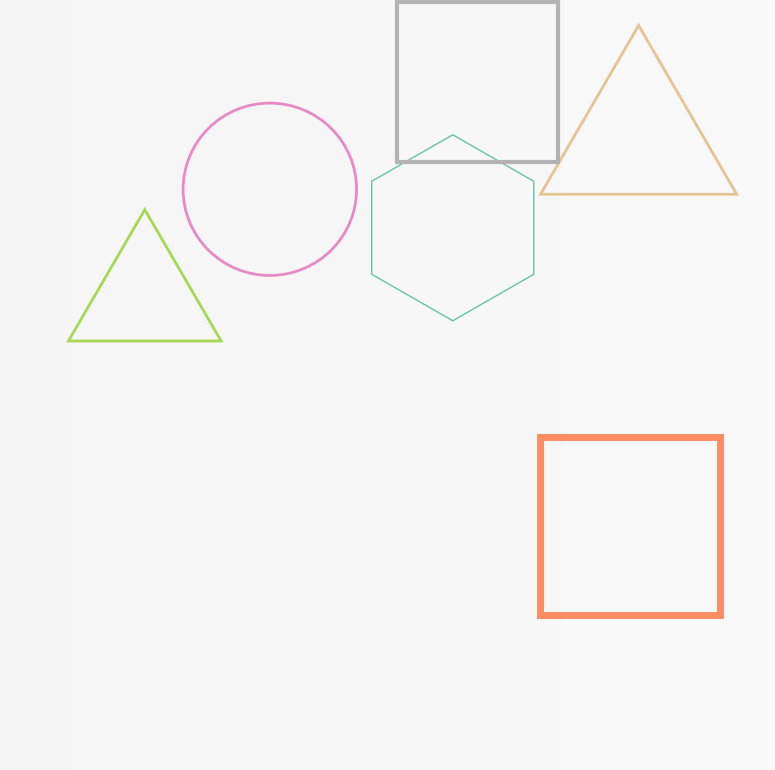[{"shape": "hexagon", "thickness": 0.5, "radius": 0.6, "center": [0.584, 0.704]}, {"shape": "square", "thickness": 2.5, "radius": 0.58, "center": [0.813, 0.317]}, {"shape": "circle", "thickness": 1, "radius": 0.56, "center": [0.348, 0.754]}, {"shape": "triangle", "thickness": 1, "radius": 0.57, "center": [0.187, 0.614]}, {"shape": "triangle", "thickness": 1, "radius": 0.73, "center": [0.824, 0.821]}, {"shape": "square", "thickness": 1.5, "radius": 0.52, "center": [0.616, 0.893]}]